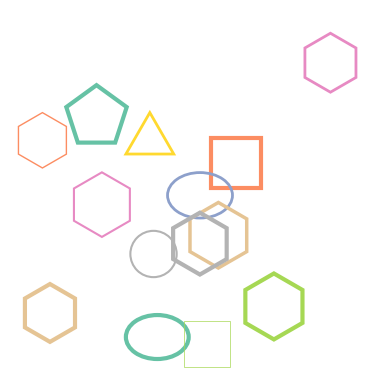[{"shape": "oval", "thickness": 3, "radius": 0.41, "center": [0.409, 0.125]}, {"shape": "pentagon", "thickness": 3, "radius": 0.41, "center": [0.251, 0.696]}, {"shape": "square", "thickness": 3, "radius": 0.32, "center": [0.613, 0.576]}, {"shape": "hexagon", "thickness": 1, "radius": 0.36, "center": [0.11, 0.636]}, {"shape": "oval", "thickness": 2, "radius": 0.42, "center": [0.52, 0.493]}, {"shape": "hexagon", "thickness": 1.5, "radius": 0.42, "center": [0.265, 0.469]}, {"shape": "hexagon", "thickness": 2, "radius": 0.38, "center": [0.858, 0.837]}, {"shape": "hexagon", "thickness": 3, "radius": 0.43, "center": [0.711, 0.204]}, {"shape": "square", "thickness": 0.5, "radius": 0.3, "center": [0.537, 0.106]}, {"shape": "triangle", "thickness": 2, "radius": 0.36, "center": [0.389, 0.636]}, {"shape": "hexagon", "thickness": 2.5, "radius": 0.43, "center": [0.567, 0.389]}, {"shape": "hexagon", "thickness": 3, "radius": 0.38, "center": [0.13, 0.187]}, {"shape": "hexagon", "thickness": 3, "radius": 0.4, "center": [0.519, 0.367]}, {"shape": "circle", "thickness": 1.5, "radius": 0.3, "center": [0.399, 0.34]}]